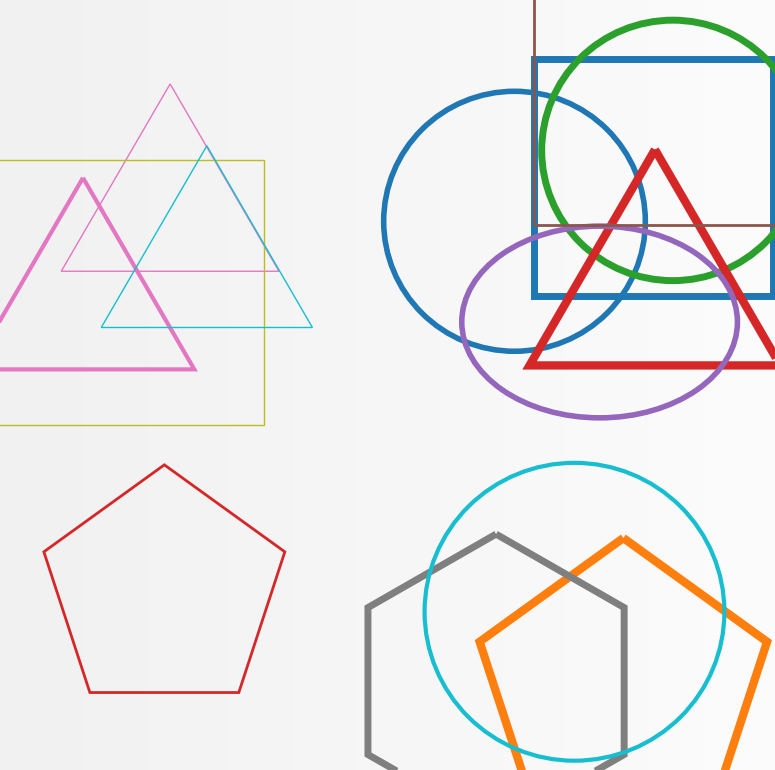[{"shape": "circle", "thickness": 2, "radius": 0.84, "center": [0.664, 0.713]}, {"shape": "square", "thickness": 2.5, "radius": 0.77, "center": [0.843, 0.769]}, {"shape": "pentagon", "thickness": 3, "radius": 0.98, "center": [0.804, 0.106]}, {"shape": "circle", "thickness": 2.5, "radius": 0.85, "center": [0.868, 0.805]}, {"shape": "pentagon", "thickness": 1, "radius": 0.82, "center": [0.212, 0.233]}, {"shape": "triangle", "thickness": 3, "radius": 0.93, "center": [0.845, 0.619]}, {"shape": "oval", "thickness": 2, "radius": 0.89, "center": [0.774, 0.582]}, {"shape": "square", "thickness": 1, "radius": 0.94, "center": [0.878, 0.897]}, {"shape": "triangle", "thickness": 0.5, "radius": 0.81, "center": [0.22, 0.729]}, {"shape": "triangle", "thickness": 1.5, "radius": 0.83, "center": [0.107, 0.603]}, {"shape": "hexagon", "thickness": 2.5, "radius": 0.95, "center": [0.64, 0.115]}, {"shape": "square", "thickness": 0.5, "radius": 0.86, "center": [0.169, 0.62]}, {"shape": "triangle", "thickness": 0.5, "radius": 0.79, "center": [0.267, 0.653]}, {"shape": "circle", "thickness": 1.5, "radius": 0.97, "center": [0.741, 0.205]}]